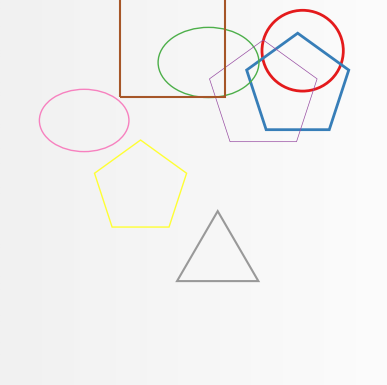[{"shape": "circle", "thickness": 2, "radius": 0.52, "center": [0.781, 0.868]}, {"shape": "pentagon", "thickness": 2, "radius": 0.69, "center": [0.768, 0.775]}, {"shape": "oval", "thickness": 1, "radius": 0.65, "center": [0.538, 0.838]}, {"shape": "pentagon", "thickness": 0.5, "radius": 0.73, "center": [0.679, 0.75]}, {"shape": "pentagon", "thickness": 1, "radius": 0.62, "center": [0.363, 0.511]}, {"shape": "square", "thickness": 1.5, "radius": 0.68, "center": [0.445, 0.884]}, {"shape": "oval", "thickness": 1, "radius": 0.58, "center": [0.217, 0.687]}, {"shape": "triangle", "thickness": 1.5, "radius": 0.61, "center": [0.562, 0.33]}]